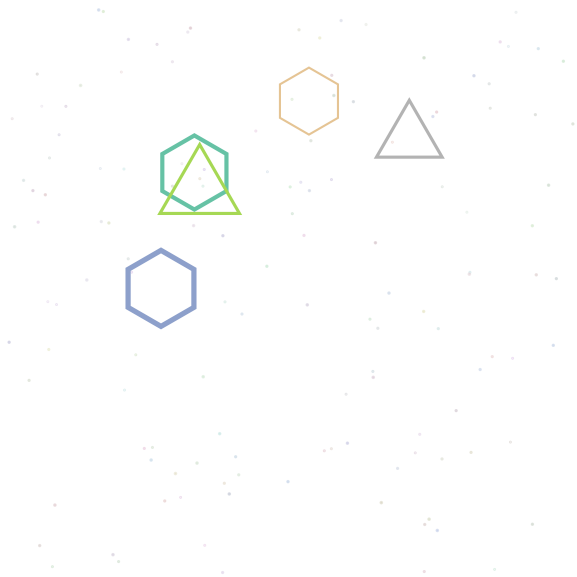[{"shape": "hexagon", "thickness": 2, "radius": 0.32, "center": [0.337, 0.7]}, {"shape": "hexagon", "thickness": 2.5, "radius": 0.33, "center": [0.279, 0.5]}, {"shape": "triangle", "thickness": 1.5, "radius": 0.4, "center": [0.346, 0.669]}, {"shape": "hexagon", "thickness": 1, "radius": 0.29, "center": [0.535, 0.824]}, {"shape": "triangle", "thickness": 1.5, "radius": 0.33, "center": [0.709, 0.76]}]